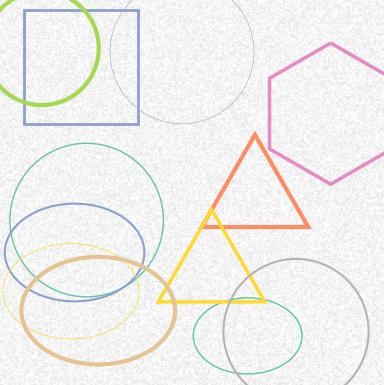[{"shape": "oval", "thickness": 1, "radius": 0.71, "center": [0.643, 0.128]}, {"shape": "circle", "thickness": 1, "radius": 1.0, "center": [0.225, 0.428]}, {"shape": "triangle", "thickness": 3, "radius": 0.8, "center": [0.662, 0.49]}, {"shape": "oval", "thickness": 1.5, "radius": 0.91, "center": [0.194, 0.344]}, {"shape": "square", "thickness": 2, "radius": 0.74, "center": [0.211, 0.827]}, {"shape": "hexagon", "thickness": 2.5, "radius": 0.92, "center": [0.859, 0.705]}, {"shape": "circle", "thickness": 3, "radius": 0.74, "center": [0.109, 0.875]}, {"shape": "oval", "thickness": 0.5, "radius": 0.88, "center": [0.185, 0.243]}, {"shape": "triangle", "thickness": 2.5, "radius": 0.8, "center": [0.55, 0.296]}, {"shape": "oval", "thickness": 3, "radius": 1.0, "center": [0.255, 0.193]}, {"shape": "circle", "thickness": 0.5, "radius": 0.94, "center": [0.473, 0.865]}, {"shape": "circle", "thickness": 1.5, "radius": 0.94, "center": [0.769, 0.139]}]